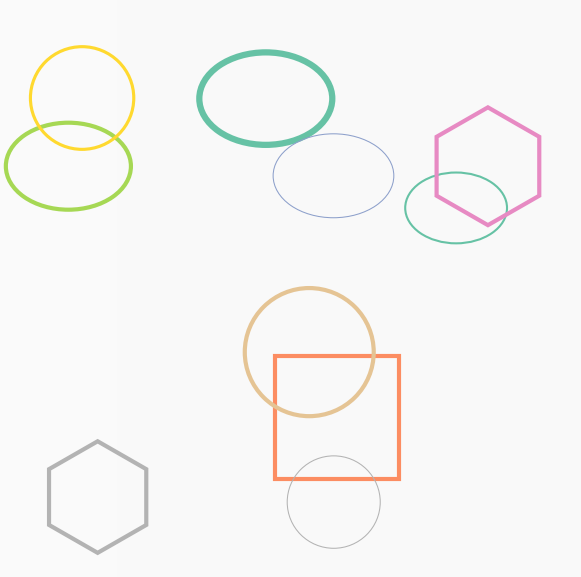[{"shape": "oval", "thickness": 3, "radius": 0.57, "center": [0.457, 0.828]}, {"shape": "oval", "thickness": 1, "radius": 0.44, "center": [0.785, 0.639]}, {"shape": "square", "thickness": 2, "radius": 0.53, "center": [0.58, 0.277]}, {"shape": "oval", "thickness": 0.5, "radius": 0.52, "center": [0.574, 0.695]}, {"shape": "hexagon", "thickness": 2, "radius": 0.51, "center": [0.839, 0.711]}, {"shape": "oval", "thickness": 2, "radius": 0.54, "center": [0.118, 0.711]}, {"shape": "circle", "thickness": 1.5, "radius": 0.44, "center": [0.141, 0.829]}, {"shape": "circle", "thickness": 2, "radius": 0.55, "center": [0.532, 0.389]}, {"shape": "circle", "thickness": 0.5, "radius": 0.4, "center": [0.574, 0.13]}, {"shape": "hexagon", "thickness": 2, "radius": 0.48, "center": [0.168, 0.138]}]